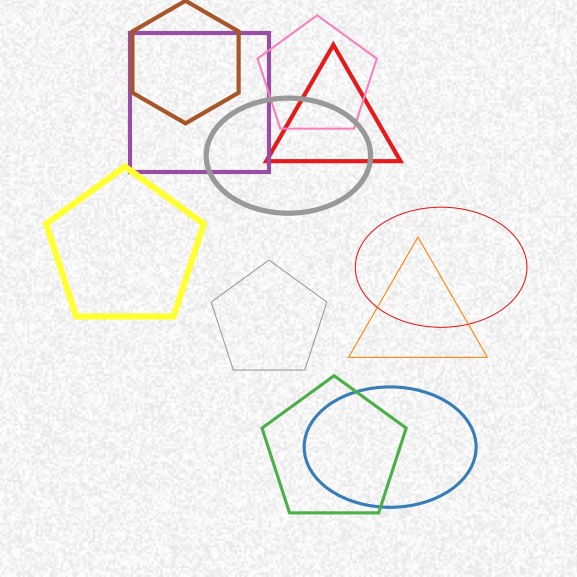[{"shape": "triangle", "thickness": 2, "radius": 0.67, "center": [0.577, 0.787]}, {"shape": "oval", "thickness": 0.5, "radius": 0.74, "center": [0.764, 0.536]}, {"shape": "oval", "thickness": 1.5, "radius": 0.74, "center": [0.676, 0.225]}, {"shape": "pentagon", "thickness": 1.5, "radius": 0.66, "center": [0.579, 0.217]}, {"shape": "square", "thickness": 2, "radius": 0.6, "center": [0.345, 0.822]}, {"shape": "triangle", "thickness": 0.5, "radius": 0.69, "center": [0.724, 0.45]}, {"shape": "pentagon", "thickness": 3, "radius": 0.72, "center": [0.216, 0.567]}, {"shape": "hexagon", "thickness": 2, "radius": 0.53, "center": [0.321, 0.892]}, {"shape": "pentagon", "thickness": 1, "radius": 0.54, "center": [0.549, 0.864]}, {"shape": "oval", "thickness": 2.5, "radius": 0.71, "center": [0.499, 0.73]}, {"shape": "pentagon", "thickness": 0.5, "radius": 0.53, "center": [0.466, 0.444]}]